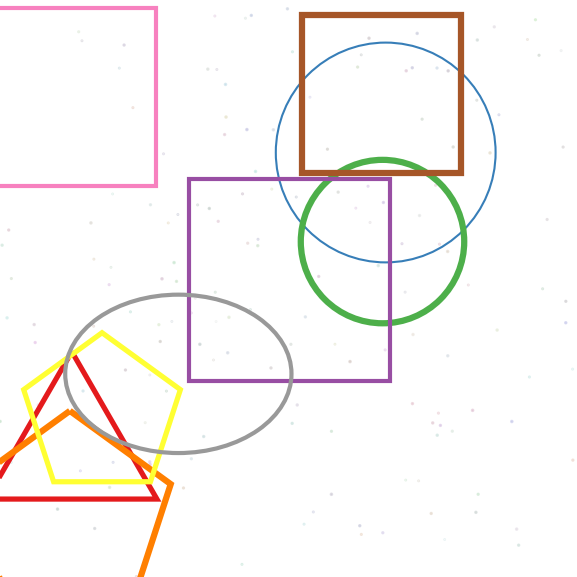[{"shape": "triangle", "thickness": 2.5, "radius": 0.85, "center": [0.124, 0.22]}, {"shape": "circle", "thickness": 1, "radius": 0.95, "center": [0.668, 0.735]}, {"shape": "circle", "thickness": 3, "radius": 0.71, "center": [0.662, 0.581]}, {"shape": "square", "thickness": 2, "radius": 0.87, "center": [0.502, 0.514]}, {"shape": "pentagon", "thickness": 3, "radius": 0.92, "center": [0.121, 0.104]}, {"shape": "pentagon", "thickness": 2.5, "radius": 0.71, "center": [0.177, 0.28]}, {"shape": "square", "thickness": 3, "radius": 0.69, "center": [0.661, 0.836]}, {"shape": "square", "thickness": 2, "radius": 0.77, "center": [0.116, 0.831]}, {"shape": "oval", "thickness": 2, "radius": 0.98, "center": [0.309, 0.352]}]